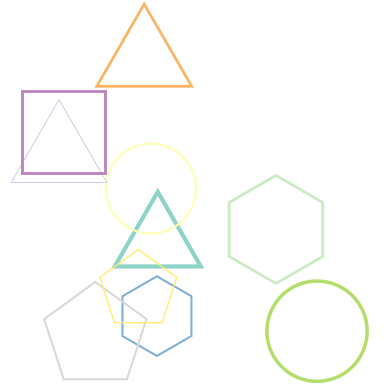[{"shape": "triangle", "thickness": 3, "radius": 0.65, "center": [0.41, 0.372]}, {"shape": "circle", "thickness": 1.5, "radius": 0.58, "center": [0.392, 0.51]}, {"shape": "triangle", "thickness": 0.5, "radius": 0.72, "center": [0.153, 0.598]}, {"shape": "hexagon", "thickness": 1.5, "radius": 0.52, "center": [0.408, 0.179]}, {"shape": "triangle", "thickness": 2, "radius": 0.71, "center": [0.375, 0.847]}, {"shape": "circle", "thickness": 2.5, "radius": 0.65, "center": [0.823, 0.14]}, {"shape": "pentagon", "thickness": 1.5, "radius": 0.7, "center": [0.248, 0.128]}, {"shape": "square", "thickness": 2, "radius": 0.54, "center": [0.164, 0.657]}, {"shape": "hexagon", "thickness": 2, "radius": 0.7, "center": [0.717, 0.404]}, {"shape": "pentagon", "thickness": 1, "radius": 0.53, "center": [0.359, 0.247]}]